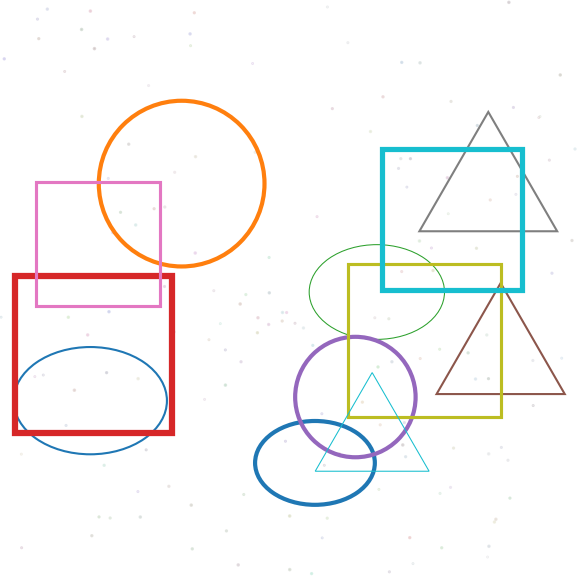[{"shape": "oval", "thickness": 1, "radius": 0.66, "center": [0.156, 0.305]}, {"shape": "oval", "thickness": 2, "radius": 0.52, "center": [0.545, 0.198]}, {"shape": "circle", "thickness": 2, "radius": 0.72, "center": [0.315, 0.681]}, {"shape": "oval", "thickness": 0.5, "radius": 0.59, "center": [0.653, 0.493]}, {"shape": "square", "thickness": 3, "radius": 0.68, "center": [0.161, 0.386]}, {"shape": "circle", "thickness": 2, "radius": 0.52, "center": [0.615, 0.312]}, {"shape": "triangle", "thickness": 1, "radius": 0.64, "center": [0.867, 0.381]}, {"shape": "square", "thickness": 1.5, "radius": 0.53, "center": [0.17, 0.577]}, {"shape": "triangle", "thickness": 1, "radius": 0.69, "center": [0.846, 0.668]}, {"shape": "square", "thickness": 1.5, "radius": 0.66, "center": [0.736, 0.41]}, {"shape": "square", "thickness": 2.5, "radius": 0.61, "center": [0.783, 0.619]}, {"shape": "triangle", "thickness": 0.5, "radius": 0.57, "center": [0.644, 0.24]}]